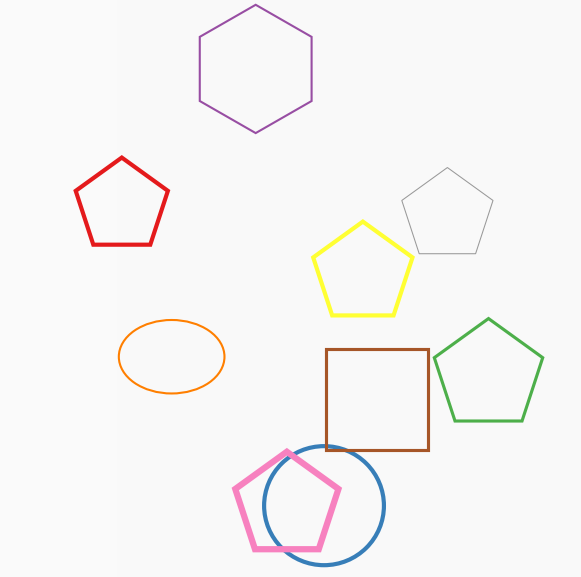[{"shape": "pentagon", "thickness": 2, "radius": 0.42, "center": [0.21, 0.643]}, {"shape": "circle", "thickness": 2, "radius": 0.52, "center": [0.557, 0.124]}, {"shape": "pentagon", "thickness": 1.5, "radius": 0.49, "center": [0.84, 0.349]}, {"shape": "hexagon", "thickness": 1, "radius": 0.56, "center": [0.44, 0.88]}, {"shape": "oval", "thickness": 1, "radius": 0.45, "center": [0.295, 0.381]}, {"shape": "pentagon", "thickness": 2, "radius": 0.45, "center": [0.624, 0.526]}, {"shape": "square", "thickness": 1.5, "radius": 0.44, "center": [0.648, 0.308]}, {"shape": "pentagon", "thickness": 3, "radius": 0.47, "center": [0.494, 0.124]}, {"shape": "pentagon", "thickness": 0.5, "radius": 0.41, "center": [0.77, 0.627]}]